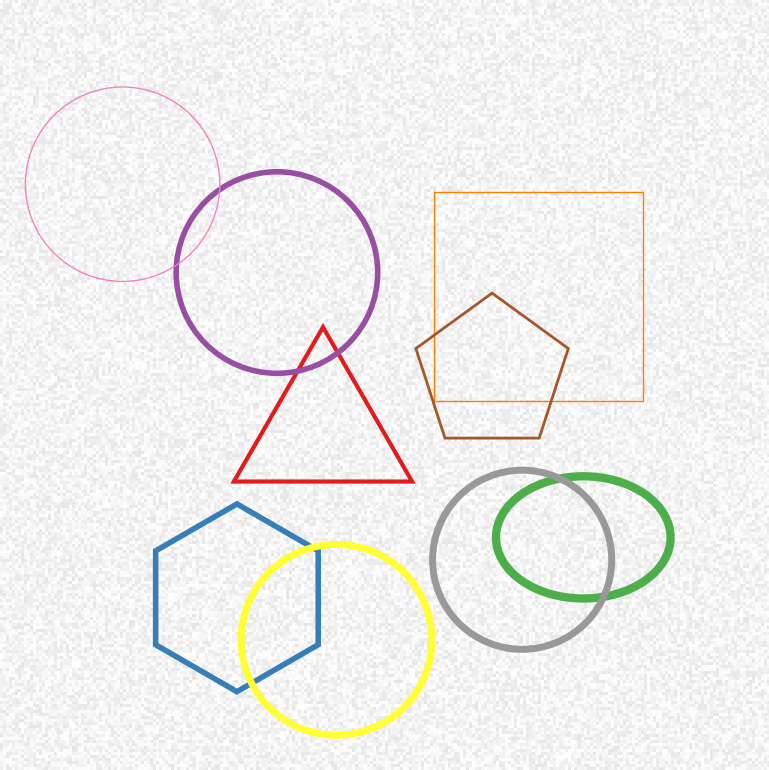[{"shape": "triangle", "thickness": 1.5, "radius": 0.67, "center": [0.419, 0.441]}, {"shape": "hexagon", "thickness": 2, "radius": 0.61, "center": [0.308, 0.224]}, {"shape": "oval", "thickness": 3, "radius": 0.57, "center": [0.758, 0.302]}, {"shape": "circle", "thickness": 2, "radius": 0.65, "center": [0.36, 0.646]}, {"shape": "square", "thickness": 0.5, "radius": 0.68, "center": [0.699, 0.615]}, {"shape": "circle", "thickness": 2.5, "radius": 0.62, "center": [0.437, 0.169]}, {"shape": "pentagon", "thickness": 1, "radius": 0.52, "center": [0.639, 0.515]}, {"shape": "circle", "thickness": 0.5, "radius": 0.63, "center": [0.159, 0.761]}, {"shape": "circle", "thickness": 2.5, "radius": 0.58, "center": [0.678, 0.273]}]